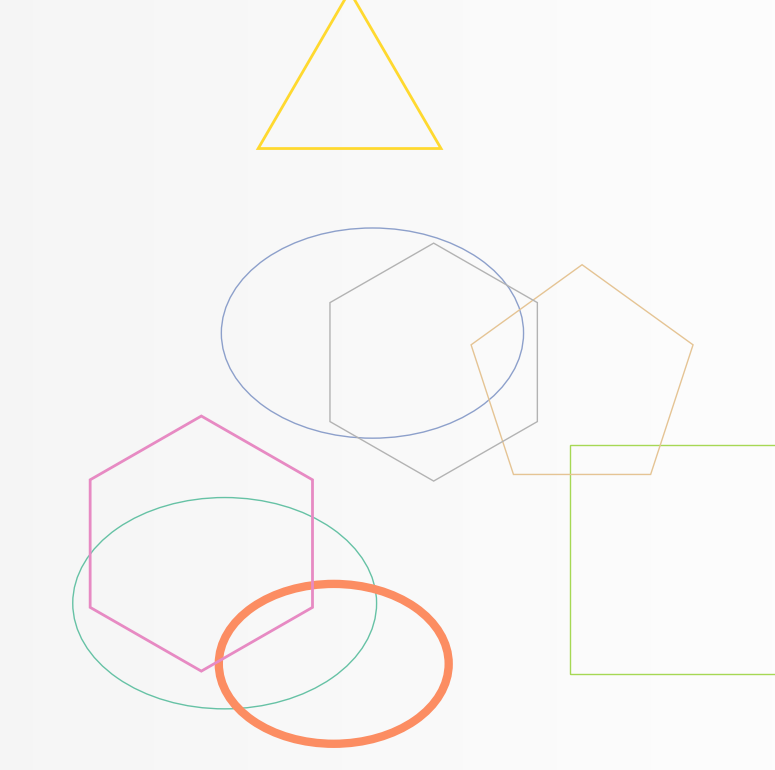[{"shape": "oval", "thickness": 0.5, "radius": 0.98, "center": [0.29, 0.217]}, {"shape": "oval", "thickness": 3, "radius": 0.74, "center": [0.431, 0.138]}, {"shape": "oval", "thickness": 0.5, "radius": 0.97, "center": [0.481, 0.567]}, {"shape": "hexagon", "thickness": 1, "radius": 0.83, "center": [0.26, 0.294]}, {"shape": "square", "thickness": 0.5, "radius": 0.74, "center": [0.883, 0.274]}, {"shape": "triangle", "thickness": 1, "radius": 0.68, "center": [0.451, 0.875]}, {"shape": "pentagon", "thickness": 0.5, "radius": 0.75, "center": [0.751, 0.506]}, {"shape": "hexagon", "thickness": 0.5, "radius": 0.77, "center": [0.56, 0.53]}]